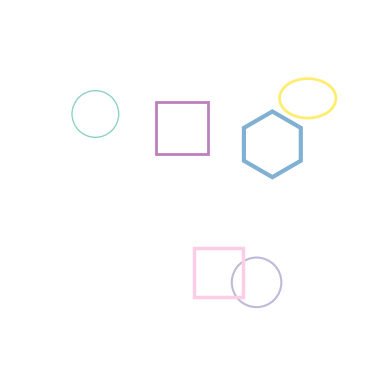[{"shape": "circle", "thickness": 1, "radius": 0.3, "center": [0.248, 0.704]}, {"shape": "circle", "thickness": 1.5, "radius": 0.32, "center": [0.666, 0.267]}, {"shape": "hexagon", "thickness": 3, "radius": 0.43, "center": [0.707, 0.625]}, {"shape": "square", "thickness": 2.5, "radius": 0.32, "center": [0.567, 0.292]}, {"shape": "square", "thickness": 2, "radius": 0.34, "center": [0.473, 0.667]}, {"shape": "oval", "thickness": 2, "radius": 0.37, "center": [0.799, 0.745]}]